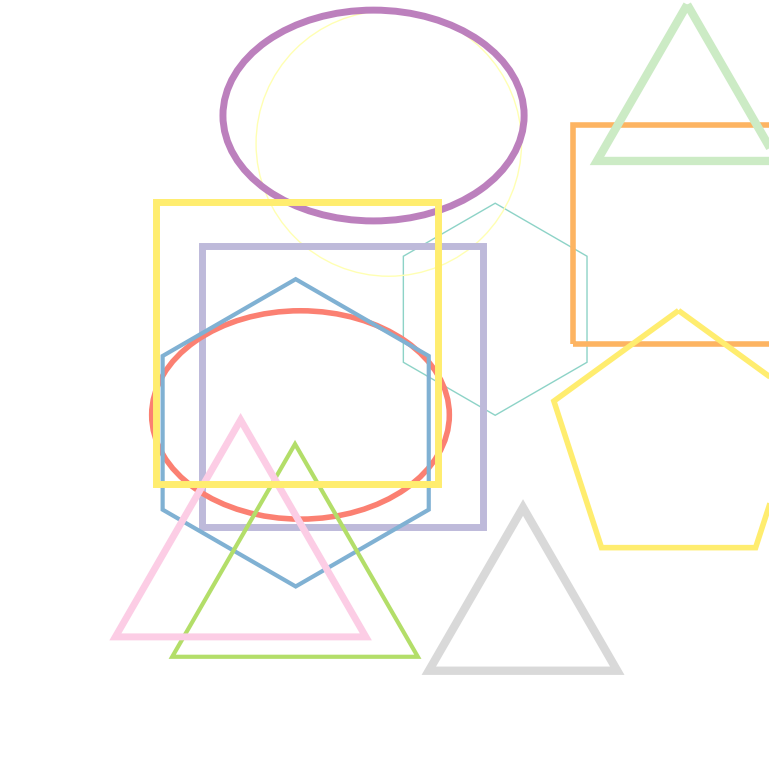[{"shape": "hexagon", "thickness": 0.5, "radius": 0.69, "center": [0.643, 0.598]}, {"shape": "circle", "thickness": 0.5, "radius": 0.86, "center": [0.505, 0.814]}, {"shape": "square", "thickness": 2.5, "radius": 0.91, "center": [0.445, 0.498]}, {"shape": "oval", "thickness": 2, "radius": 0.97, "center": [0.39, 0.461]}, {"shape": "hexagon", "thickness": 1.5, "radius": 1.0, "center": [0.384, 0.438]}, {"shape": "square", "thickness": 2, "radius": 0.71, "center": [0.885, 0.695]}, {"shape": "triangle", "thickness": 1.5, "radius": 0.92, "center": [0.383, 0.239]}, {"shape": "triangle", "thickness": 2.5, "radius": 0.94, "center": [0.312, 0.267]}, {"shape": "triangle", "thickness": 3, "radius": 0.71, "center": [0.679, 0.2]}, {"shape": "oval", "thickness": 2.5, "radius": 0.98, "center": [0.485, 0.85]}, {"shape": "triangle", "thickness": 3, "radius": 0.68, "center": [0.893, 0.859]}, {"shape": "square", "thickness": 2.5, "radius": 0.91, "center": [0.386, 0.554]}, {"shape": "pentagon", "thickness": 2, "radius": 0.85, "center": [0.881, 0.426]}]